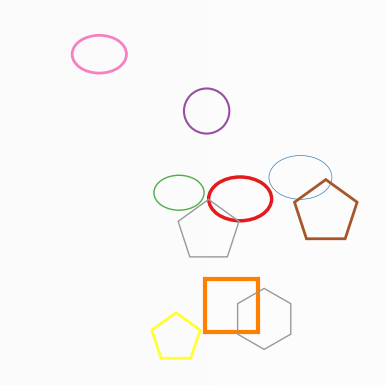[{"shape": "oval", "thickness": 2.5, "radius": 0.41, "center": [0.62, 0.483]}, {"shape": "oval", "thickness": 0.5, "radius": 0.41, "center": [0.775, 0.539]}, {"shape": "oval", "thickness": 1, "radius": 0.32, "center": [0.462, 0.499]}, {"shape": "circle", "thickness": 1.5, "radius": 0.29, "center": [0.533, 0.712]}, {"shape": "square", "thickness": 3, "radius": 0.34, "center": [0.597, 0.205]}, {"shape": "pentagon", "thickness": 2, "radius": 0.33, "center": [0.454, 0.122]}, {"shape": "pentagon", "thickness": 2, "radius": 0.42, "center": [0.841, 0.449]}, {"shape": "oval", "thickness": 2, "radius": 0.35, "center": [0.256, 0.859]}, {"shape": "pentagon", "thickness": 1, "radius": 0.41, "center": [0.538, 0.4]}, {"shape": "hexagon", "thickness": 1, "radius": 0.4, "center": [0.682, 0.172]}]